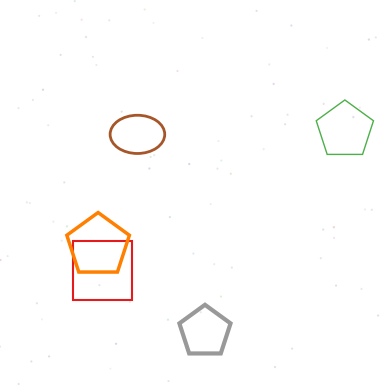[{"shape": "square", "thickness": 1.5, "radius": 0.38, "center": [0.266, 0.297]}, {"shape": "pentagon", "thickness": 1, "radius": 0.39, "center": [0.896, 0.662]}, {"shape": "pentagon", "thickness": 2.5, "radius": 0.43, "center": [0.255, 0.363]}, {"shape": "oval", "thickness": 2, "radius": 0.35, "center": [0.357, 0.651]}, {"shape": "pentagon", "thickness": 3, "radius": 0.35, "center": [0.532, 0.138]}]